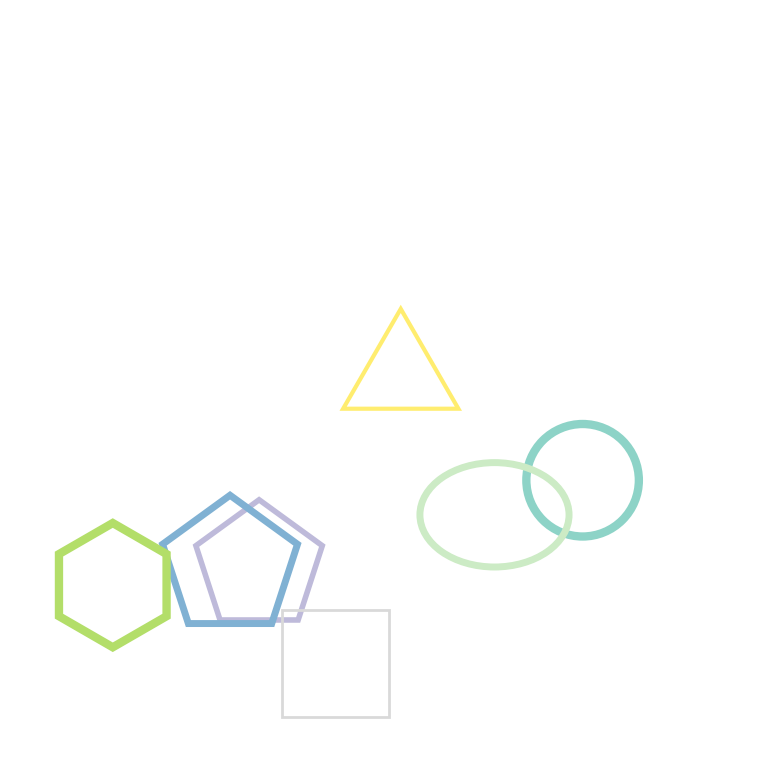[{"shape": "circle", "thickness": 3, "radius": 0.37, "center": [0.757, 0.376]}, {"shape": "pentagon", "thickness": 2, "radius": 0.43, "center": [0.336, 0.265]}, {"shape": "pentagon", "thickness": 2.5, "radius": 0.46, "center": [0.299, 0.265]}, {"shape": "hexagon", "thickness": 3, "radius": 0.4, "center": [0.146, 0.24]}, {"shape": "square", "thickness": 1, "radius": 0.35, "center": [0.436, 0.139]}, {"shape": "oval", "thickness": 2.5, "radius": 0.48, "center": [0.642, 0.331]}, {"shape": "triangle", "thickness": 1.5, "radius": 0.43, "center": [0.52, 0.512]}]